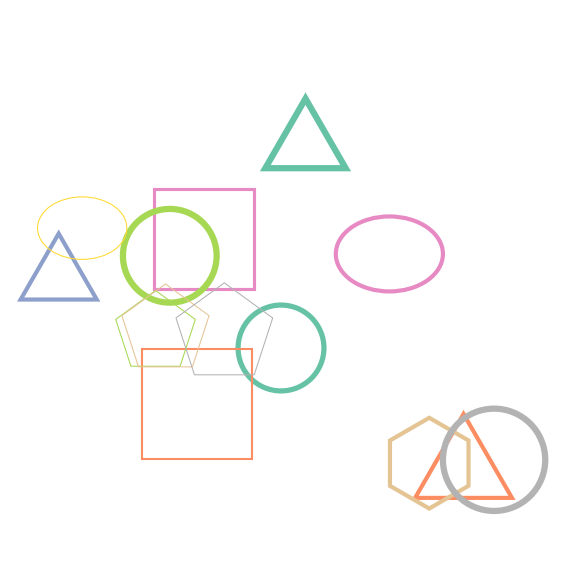[{"shape": "triangle", "thickness": 3, "radius": 0.4, "center": [0.529, 0.748]}, {"shape": "circle", "thickness": 2.5, "radius": 0.37, "center": [0.487, 0.397]}, {"shape": "triangle", "thickness": 2, "radius": 0.48, "center": [0.803, 0.185]}, {"shape": "square", "thickness": 1, "radius": 0.48, "center": [0.342, 0.3]}, {"shape": "triangle", "thickness": 2, "radius": 0.38, "center": [0.102, 0.519]}, {"shape": "square", "thickness": 1.5, "radius": 0.43, "center": [0.354, 0.585]}, {"shape": "oval", "thickness": 2, "radius": 0.46, "center": [0.674, 0.559]}, {"shape": "pentagon", "thickness": 0.5, "radius": 0.36, "center": [0.269, 0.424]}, {"shape": "circle", "thickness": 3, "radius": 0.41, "center": [0.294, 0.556]}, {"shape": "oval", "thickness": 0.5, "radius": 0.39, "center": [0.142, 0.604]}, {"shape": "pentagon", "thickness": 0.5, "radius": 0.4, "center": [0.287, 0.428]}, {"shape": "hexagon", "thickness": 2, "radius": 0.39, "center": [0.743, 0.197]}, {"shape": "circle", "thickness": 3, "radius": 0.44, "center": [0.856, 0.203]}, {"shape": "pentagon", "thickness": 0.5, "radius": 0.44, "center": [0.388, 0.421]}]